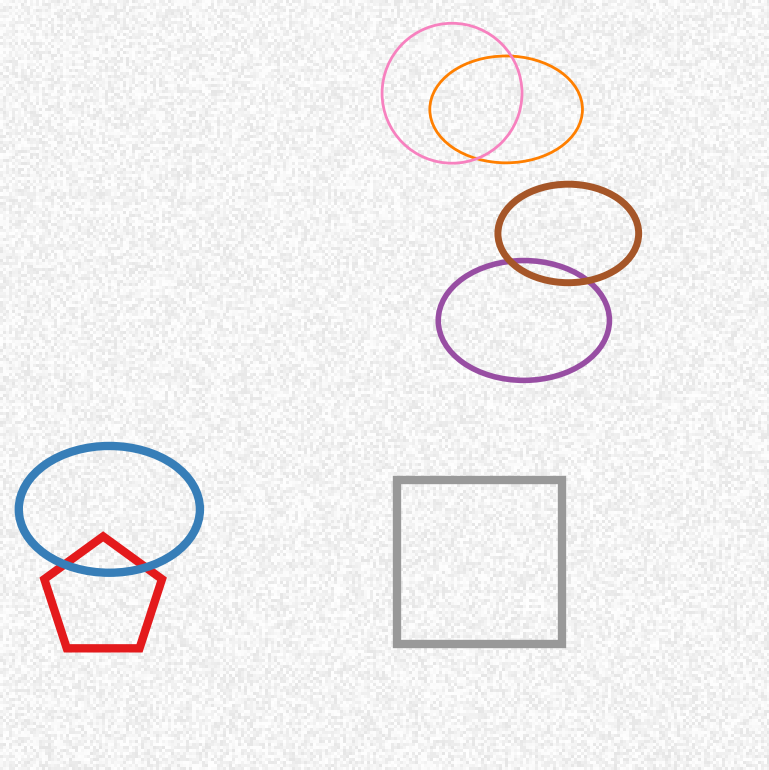[{"shape": "pentagon", "thickness": 3, "radius": 0.4, "center": [0.134, 0.223]}, {"shape": "oval", "thickness": 3, "radius": 0.59, "center": [0.142, 0.339]}, {"shape": "oval", "thickness": 2, "radius": 0.56, "center": [0.68, 0.584]}, {"shape": "oval", "thickness": 1, "radius": 0.5, "center": [0.657, 0.858]}, {"shape": "oval", "thickness": 2.5, "radius": 0.46, "center": [0.738, 0.697]}, {"shape": "circle", "thickness": 1, "radius": 0.45, "center": [0.587, 0.879]}, {"shape": "square", "thickness": 3, "radius": 0.53, "center": [0.623, 0.27]}]